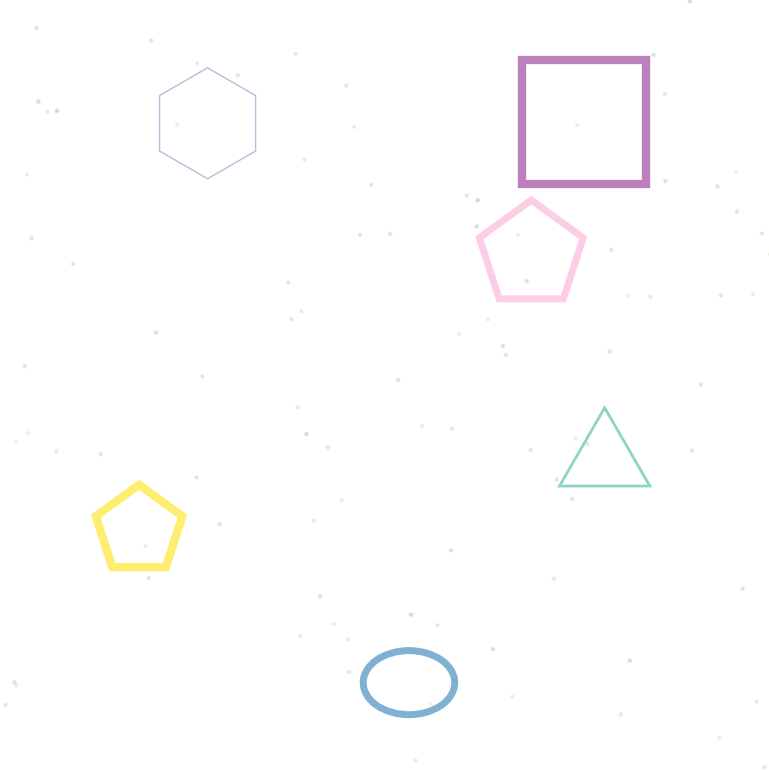[{"shape": "triangle", "thickness": 1, "radius": 0.34, "center": [0.785, 0.403]}, {"shape": "hexagon", "thickness": 0.5, "radius": 0.36, "center": [0.27, 0.84]}, {"shape": "oval", "thickness": 2.5, "radius": 0.3, "center": [0.531, 0.113]}, {"shape": "pentagon", "thickness": 2.5, "radius": 0.35, "center": [0.69, 0.669]}, {"shape": "square", "thickness": 3, "radius": 0.4, "center": [0.759, 0.842]}, {"shape": "pentagon", "thickness": 3, "radius": 0.3, "center": [0.181, 0.311]}]